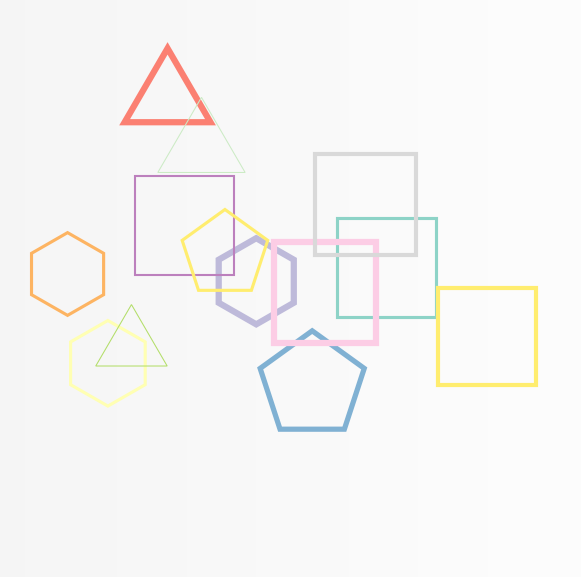[{"shape": "square", "thickness": 1.5, "radius": 0.43, "center": [0.665, 0.536]}, {"shape": "hexagon", "thickness": 1.5, "radius": 0.37, "center": [0.186, 0.37]}, {"shape": "hexagon", "thickness": 3, "radius": 0.37, "center": [0.441, 0.512]}, {"shape": "triangle", "thickness": 3, "radius": 0.43, "center": [0.288, 0.83]}, {"shape": "pentagon", "thickness": 2.5, "radius": 0.47, "center": [0.537, 0.332]}, {"shape": "hexagon", "thickness": 1.5, "radius": 0.36, "center": [0.116, 0.525]}, {"shape": "triangle", "thickness": 0.5, "radius": 0.35, "center": [0.226, 0.401]}, {"shape": "square", "thickness": 3, "radius": 0.44, "center": [0.559, 0.492]}, {"shape": "square", "thickness": 2, "radius": 0.43, "center": [0.628, 0.645]}, {"shape": "square", "thickness": 1, "radius": 0.43, "center": [0.318, 0.608]}, {"shape": "triangle", "thickness": 0.5, "radius": 0.43, "center": [0.347, 0.744]}, {"shape": "pentagon", "thickness": 1.5, "radius": 0.39, "center": [0.387, 0.559]}, {"shape": "square", "thickness": 2, "radius": 0.42, "center": [0.837, 0.416]}]